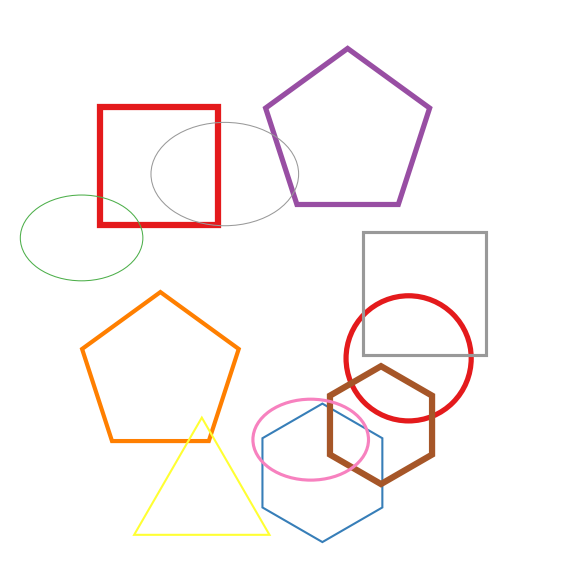[{"shape": "circle", "thickness": 2.5, "radius": 0.54, "center": [0.708, 0.379]}, {"shape": "square", "thickness": 3, "radius": 0.51, "center": [0.276, 0.711]}, {"shape": "hexagon", "thickness": 1, "radius": 0.6, "center": [0.558, 0.18]}, {"shape": "oval", "thickness": 0.5, "radius": 0.53, "center": [0.141, 0.587]}, {"shape": "pentagon", "thickness": 2.5, "radius": 0.75, "center": [0.602, 0.766]}, {"shape": "pentagon", "thickness": 2, "radius": 0.71, "center": [0.278, 0.351]}, {"shape": "triangle", "thickness": 1, "radius": 0.68, "center": [0.349, 0.141]}, {"shape": "hexagon", "thickness": 3, "radius": 0.51, "center": [0.66, 0.263]}, {"shape": "oval", "thickness": 1.5, "radius": 0.5, "center": [0.538, 0.238]}, {"shape": "oval", "thickness": 0.5, "radius": 0.64, "center": [0.389, 0.698]}, {"shape": "square", "thickness": 1.5, "radius": 0.53, "center": [0.735, 0.491]}]